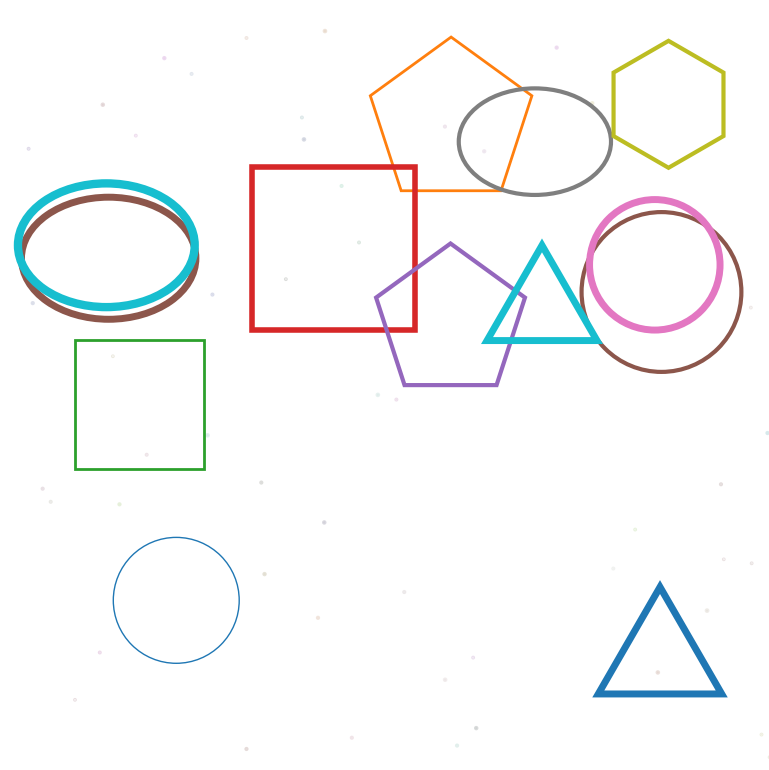[{"shape": "triangle", "thickness": 2.5, "radius": 0.46, "center": [0.857, 0.145]}, {"shape": "circle", "thickness": 0.5, "radius": 0.41, "center": [0.229, 0.22]}, {"shape": "pentagon", "thickness": 1, "radius": 0.55, "center": [0.586, 0.842]}, {"shape": "square", "thickness": 1, "radius": 0.42, "center": [0.181, 0.475]}, {"shape": "square", "thickness": 2, "radius": 0.53, "center": [0.434, 0.678]}, {"shape": "pentagon", "thickness": 1.5, "radius": 0.51, "center": [0.585, 0.582]}, {"shape": "oval", "thickness": 2.5, "radius": 0.57, "center": [0.141, 0.665]}, {"shape": "circle", "thickness": 1.5, "radius": 0.52, "center": [0.859, 0.621]}, {"shape": "circle", "thickness": 2.5, "radius": 0.42, "center": [0.85, 0.656]}, {"shape": "oval", "thickness": 1.5, "radius": 0.49, "center": [0.695, 0.816]}, {"shape": "hexagon", "thickness": 1.5, "radius": 0.41, "center": [0.868, 0.865]}, {"shape": "oval", "thickness": 3, "radius": 0.57, "center": [0.138, 0.681]}, {"shape": "triangle", "thickness": 2.5, "radius": 0.41, "center": [0.704, 0.599]}]